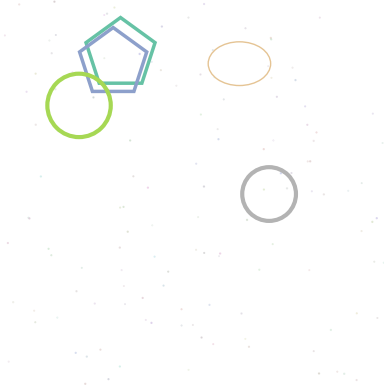[{"shape": "pentagon", "thickness": 2.5, "radius": 0.47, "center": [0.313, 0.86]}, {"shape": "pentagon", "thickness": 2.5, "radius": 0.46, "center": [0.294, 0.837]}, {"shape": "circle", "thickness": 3, "radius": 0.41, "center": [0.205, 0.726]}, {"shape": "oval", "thickness": 1, "radius": 0.41, "center": [0.622, 0.835]}, {"shape": "circle", "thickness": 3, "radius": 0.35, "center": [0.699, 0.496]}]